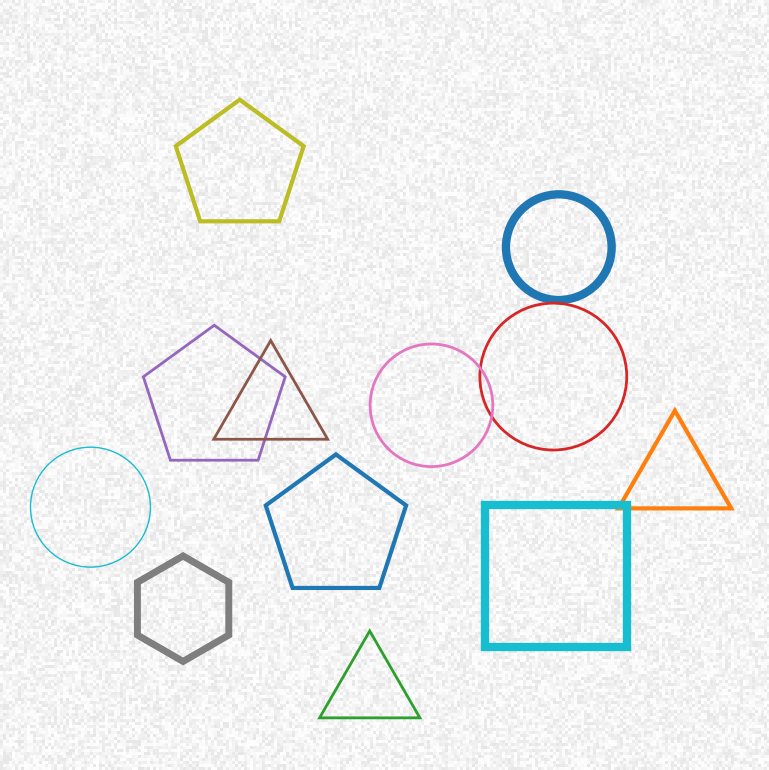[{"shape": "circle", "thickness": 3, "radius": 0.34, "center": [0.726, 0.679]}, {"shape": "pentagon", "thickness": 1.5, "radius": 0.48, "center": [0.436, 0.314]}, {"shape": "triangle", "thickness": 1.5, "radius": 0.42, "center": [0.876, 0.382]}, {"shape": "triangle", "thickness": 1, "radius": 0.38, "center": [0.48, 0.105]}, {"shape": "circle", "thickness": 1, "radius": 0.48, "center": [0.719, 0.511]}, {"shape": "pentagon", "thickness": 1, "radius": 0.48, "center": [0.278, 0.481]}, {"shape": "triangle", "thickness": 1, "radius": 0.43, "center": [0.352, 0.472]}, {"shape": "circle", "thickness": 1, "radius": 0.4, "center": [0.56, 0.474]}, {"shape": "hexagon", "thickness": 2.5, "radius": 0.34, "center": [0.238, 0.209]}, {"shape": "pentagon", "thickness": 1.5, "radius": 0.44, "center": [0.311, 0.783]}, {"shape": "square", "thickness": 3, "radius": 0.46, "center": [0.722, 0.253]}, {"shape": "circle", "thickness": 0.5, "radius": 0.39, "center": [0.117, 0.341]}]